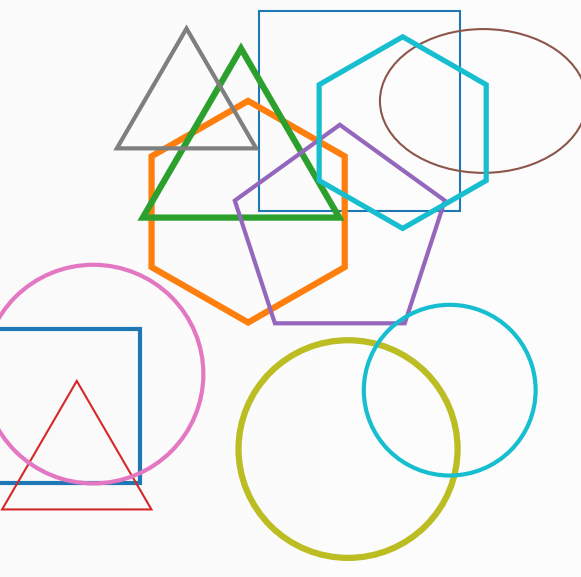[{"shape": "square", "thickness": 1, "radius": 0.87, "center": [0.618, 0.807]}, {"shape": "square", "thickness": 2, "radius": 0.67, "center": [0.108, 0.296]}, {"shape": "hexagon", "thickness": 3, "radius": 0.96, "center": [0.427, 0.633]}, {"shape": "triangle", "thickness": 3, "radius": 0.98, "center": [0.415, 0.72]}, {"shape": "triangle", "thickness": 1, "radius": 0.74, "center": [0.132, 0.191]}, {"shape": "pentagon", "thickness": 2, "radius": 0.95, "center": [0.585, 0.593]}, {"shape": "oval", "thickness": 1, "radius": 0.89, "center": [0.832, 0.824]}, {"shape": "circle", "thickness": 2, "radius": 0.95, "center": [0.161, 0.351]}, {"shape": "triangle", "thickness": 2, "radius": 0.69, "center": [0.321, 0.811]}, {"shape": "circle", "thickness": 3, "radius": 0.94, "center": [0.599, 0.222]}, {"shape": "circle", "thickness": 2, "radius": 0.74, "center": [0.774, 0.324]}, {"shape": "hexagon", "thickness": 2.5, "radius": 0.83, "center": [0.693, 0.77]}]